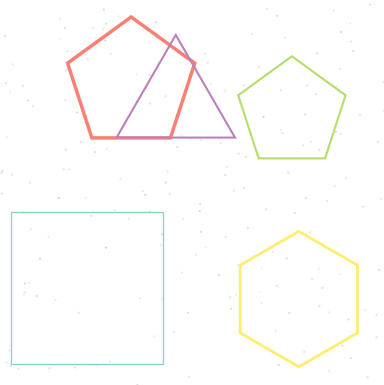[{"shape": "square", "thickness": 1, "radius": 0.99, "center": [0.226, 0.251]}, {"shape": "pentagon", "thickness": 2.5, "radius": 0.87, "center": [0.341, 0.782]}, {"shape": "pentagon", "thickness": 1.5, "radius": 0.73, "center": [0.758, 0.707]}, {"shape": "triangle", "thickness": 1.5, "radius": 0.89, "center": [0.457, 0.731]}, {"shape": "hexagon", "thickness": 2, "radius": 0.88, "center": [0.776, 0.223]}]